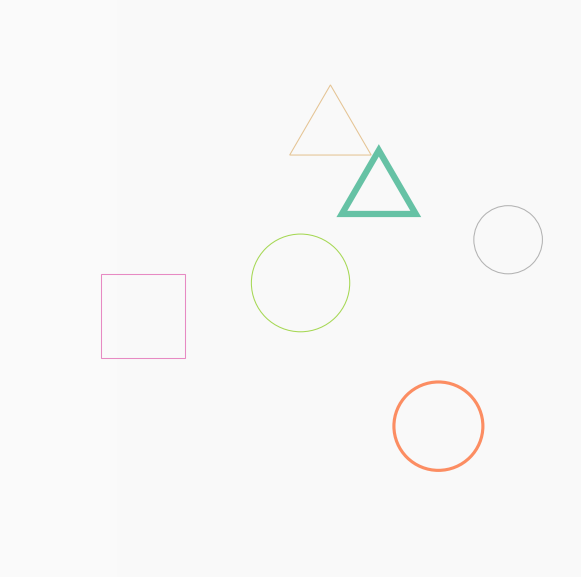[{"shape": "triangle", "thickness": 3, "radius": 0.37, "center": [0.652, 0.665]}, {"shape": "circle", "thickness": 1.5, "radius": 0.38, "center": [0.754, 0.261]}, {"shape": "square", "thickness": 0.5, "radius": 0.36, "center": [0.246, 0.452]}, {"shape": "circle", "thickness": 0.5, "radius": 0.42, "center": [0.517, 0.509]}, {"shape": "triangle", "thickness": 0.5, "radius": 0.4, "center": [0.568, 0.771]}, {"shape": "circle", "thickness": 0.5, "radius": 0.3, "center": [0.874, 0.584]}]